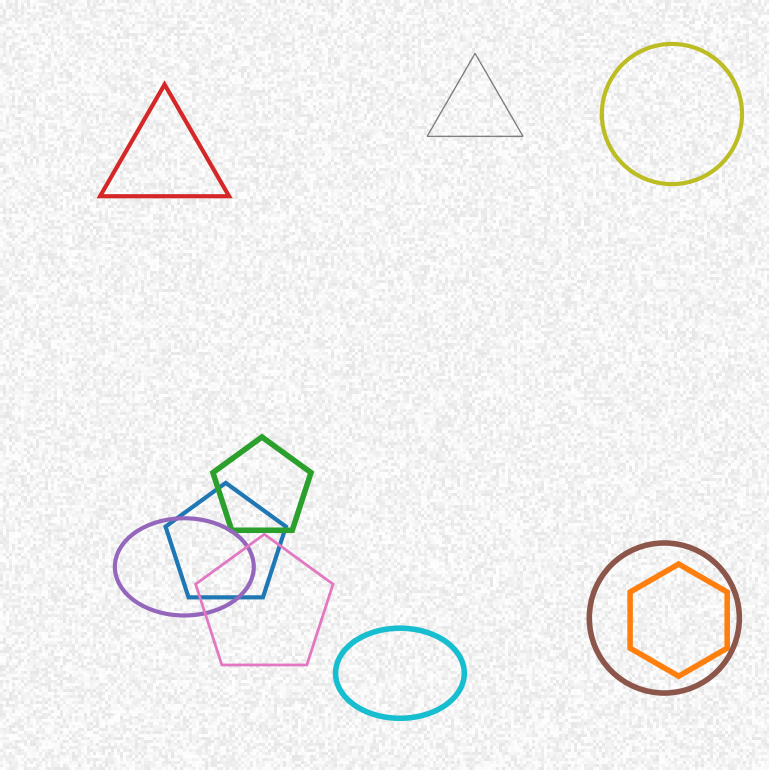[{"shape": "pentagon", "thickness": 1.5, "radius": 0.41, "center": [0.293, 0.291]}, {"shape": "hexagon", "thickness": 2, "radius": 0.36, "center": [0.881, 0.195]}, {"shape": "pentagon", "thickness": 2, "radius": 0.33, "center": [0.34, 0.366]}, {"shape": "triangle", "thickness": 1.5, "radius": 0.48, "center": [0.214, 0.794]}, {"shape": "oval", "thickness": 1.5, "radius": 0.45, "center": [0.239, 0.264]}, {"shape": "circle", "thickness": 2, "radius": 0.49, "center": [0.863, 0.197]}, {"shape": "pentagon", "thickness": 1, "radius": 0.47, "center": [0.343, 0.212]}, {"shape": "triangle", "thickness": 0.5, "radius": 0.36, "center": [0.617, 0.859]}, {"shape": "circle", "thickness": 1.5, "radius": 0.46, "center": [0.873, 0.852]}, {"shape": "oval", "thickness": 2, "radius": 0.42, "center": [0.519, 0.126]}]